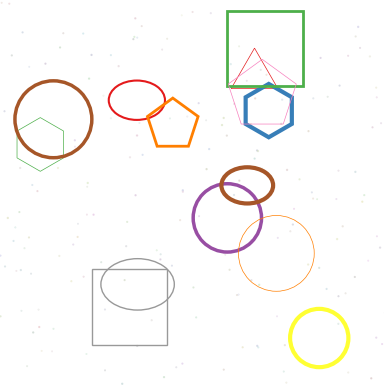[{"shape": "oval", "thickness": 1.5, "radius": 0.37, "center": [0.355, 0.74]}, {"shape": "triangle", "thickness": 0.5, "radius": 0.35, "center": [0.661, 0.805]}, {"shape": "hexagon", "thickness": 3, "radius": 0.35, "center": [0.698, 0.713]}, {"shape": "hexagon", "thickness": 0.5, "radius": 0.35, "center": [0.105, 0.625]}, {"shape": "square", "thickness": 2, "radius": 0.49, "center": [0.688, 0.874]}, {"shape": "circle", "thickness": 2.5, "radius": 0.44, "center": [0.59, 0.434]}, {"shape": "circle", "thickness": 0.5, "radius": 0.49, "center": [0.718, 0.342]}, {"shape": "pentagon", "thickness": 2, "radius": 0.35, "center": [0.449, 0.676]}, {"shape": "circle", "thickness": 3, "radius": 0.38, "center": [0.829, 0.122]}, {"shape": "oval", "thickness": 3, "radius": 0.34, "center": [0.642, 0.519]}, {"shape": "circle", "thickness": 2.5, "radius": 0.5, "center": [0.139, 0.69]}, {"shape": "pentagon", "thickness": 0.5, "radius": 0.46, "center": [0.681, 0.753]}, {"shape": "square", "thickness": 1, "radius": 0.49, "center": [0.336, 0.203]}, {"shape": "oval", "thickness": 1, "radius": 0.48, "center": [0.357, 0.261]}]